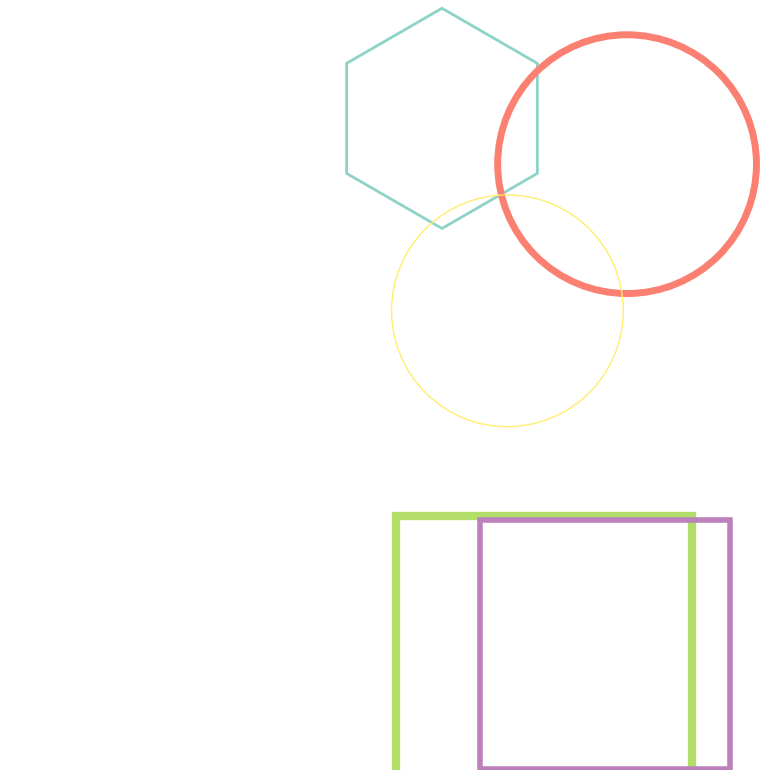[{"shape": "hexagon", "thickness": 1, "radius": 0.71, "center": [0.574, 0.846]}, {"shape": "circle", "thickness": 2.5, "radius": 0.84, "center": [0.814, 0.787]}, {"shape": "square", "thickness": 3, "radius": 0.96, "center": [0.706, 0.138]}, {"shape": "square", "thickness": 2, "radius": 0.81, "center": [0.786, 0.163]}, {"shape": "circle", "thickness": 0.5, "radius": 0.75, "center": [0.659, 0.596]}]